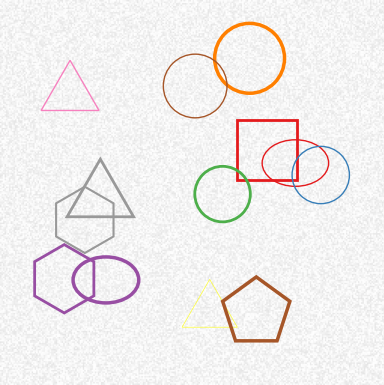[{"shape": "square", "thickness": 2, "radius": 0.39, "center": [0.694, 0.611]}, {"shape": "oval", "thickness": 1, "radius": 0.43, "center": [0.767, 0.576]}, {"shape": "circle", "thickness": 1, "radius": 0.37, "center": [0.833, 0.545]}, {"shape": "circle", "thickness": 2, "radius": 0.36, "center": [0.578, 0.496]}, {"shape": "hexagon", "thickness": 2, "radius": 0.44, "center": [0.167, 0.276]}, {"shape": "oval", "thickness": 2.5, "radius": 0.43, "center": [0.275, 0.273]}, {"shape": "circle", "thickness": 2.5, "radius": 0.45, "center": [0.648, 0.849]}, {"shape": "triangle", "thickness": 0.5, "radius": 0.41, "center": [0.545, 0.192]}, {"shape": "pentagon", "thickness": 2.5, "radius": 0.46, "center": [0.666, 0.189]}, {"shape": "circle", "thickness": 1, "radius": 0.41, "center": [0.507, 0.777]}, {"shape": "triangle", "thickness": 1, "radius": 0.43, "center": [0.182, 0.756]}, {"shape": "hexagon", "thickness": 1.5, "radius": 0.43, "center": [0.22, 0.429]}, {"shape": "triangle", "thickness": 2, "radius": 0.5, "center": [0.261, 0.487]}]